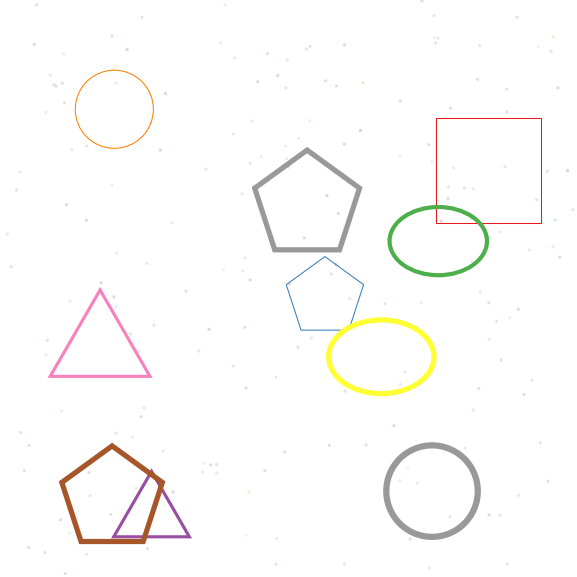[{"shape": "square", "thickness": 0.5, "radius": 0.45, "center": [0.846, 0.704]}, {"shape": "pentagon", "thickness": 0.5, "radius": 0.35, "center": [0.563, 0.484]}, {"shape": "oval", "thickness": 2, "radius": 0.42, "center": [0.759, 0.582]}, {"shape": "triangle", "thickness": 1.5, "radius": 0.38, "center": [0.262, 0.107]}, {"shape": "circle", "thickness": 0.5, "radius": 0.34, "center": [0.198, 0.81]}, {"shape": "oval", "thickness": 2.5, "radius": 0.46, "center": [0.66, 0.381]}, {"shape": "pentagon", "thickness": 2.5, "radius": 0.46, "center": [0.194, 0.135]}, {"shape": "triangle", "thickness": 1.5, "radius": 0.5, "center": [0.173, 0.397]}, {"shape": "circle", "thickness": 3, "radius": 0.4, "center": [0.748, 0.149]}, {"shape": "pentagon", "thickness": 2.5, "radius": 0.48, "center": [0.532, 0.644]}]